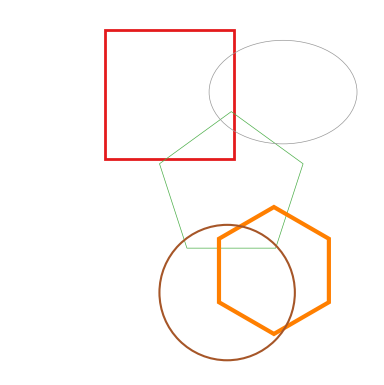[{"shape": "square", "thickness": 2, "radius": 0.84, "center": [0.44, 0.754]}, {"shape": "pentagon", "thickness": 0.5, "radius": 0.98, "center": [0.601, 0.514]}, {"shape": "hexagon", "thickness": 3, "radius": 0.82, "center": [0.712, 0.297]}, {"shape": "circle", "thickness": 1.5, "radius": 0.88, "center": [0.59, 0.24]}, {"shape": "oval", "thickness": 0.5, "radius": 0.96, "center": [0.735, 0.761]}]